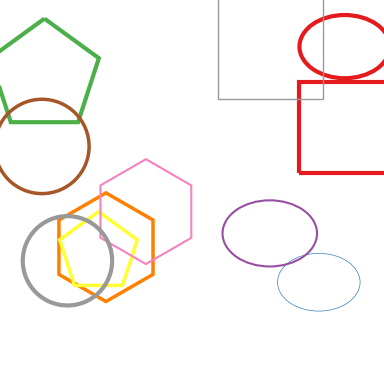[{"shape": "square", "thickness": 3, "radius": 0.59, "center": [0.895, 0.668]}, {"shape": "oval", "thickness": 3, "radius": 0.59, "center": [0.895, 0.879]}, {"shape": "oval", "thickness": 0.5, "radius": 0.54, "center": [0.828, 0.267]}, {"shape": "pentagon", "thickness": 3, "radius": 0.74, "center": [0.115, 0.803]}, {"shape": "oval", "thickness": 1.5, "radius": 0.61, "center": [0.701, 0.394]}, {"shape": "hexagon", "thickness": 2.5, "radius": 0.71, "center": [0.275, 0.358]}, {"shape": "pentagon", "thickness": 2.5, "radius": 0.53, "center": [0.256, 0.344]}, {"shape": "circle", "thickness": 2.5, "radius": 0.61, "center": [0.109, 0.62]}, {"shape": "hexagon", "thickness": 1.5, "radius": 0.68, "center": [0.379, 0.45]}, {"shape": "circle", "thickness": 3, "radius": 0.58, "center": [0.175, 0.323]}, {"shape": "square", "thickness": 1, "radius": 0.68, "center": [0.703, 0.88]}]